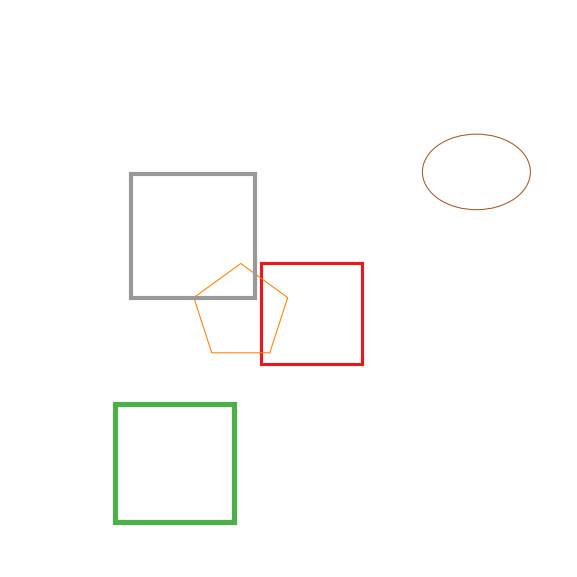[{"shape": "square", "thickness": 1.5, "radius": 0.44, "center": [0.54, 0.456]}, {"shape": "square", "thickness": 2.5, "radius": 0.51, "center": [0.302, 0.197]}, {"shape": "pentagon", "thickness": 0.5, "radius": 0.43, "center": [0.417, 0.457]}, {"shape": "oval", "thickness": 0.5, "radius": 0.47, "center": [0.825, 0.701]}, {"shape": "square", "thickness": 2, "radius": 0.54, "center": [0.334, 0.591]}]